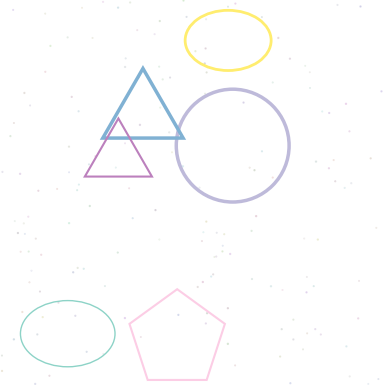[{"shape": "oval", "thickness": 1, "radius": 0.61, "center": [0.176, 0.133]}, {"shape": "circle", "thickness": 2.5, "radius": 0.73, "center": [0.604, 0.622]}, {"shape": "triangle", "thickness": 2.5, "radius": 0.6, "center": [0.371, 0.702]}, {"shape": "pentagon", "thickness": 1.5, "radius": 0.65, "center": [0.46, 0.118]}, {"shape": "triangle", "thickness": 1.5, "radius": 0.5, "center": [0.307, 0.592]}, {"shape": "oval", "thickness": 2, "radius": 0.56, "center": [0.593, 0.895]}]